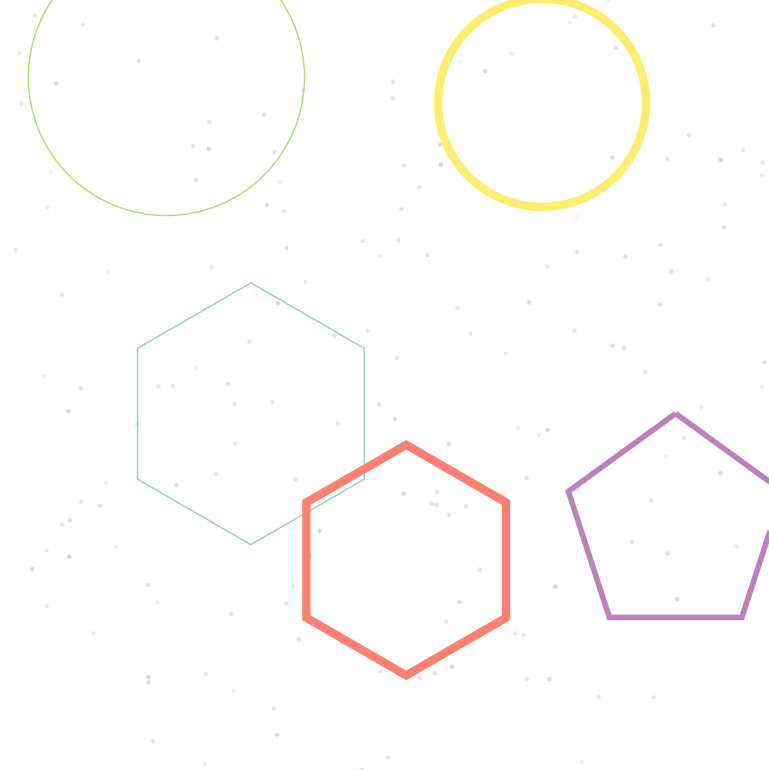[{"shape": "hexagon", "thickness": 0.5, "radius": 0.85, "center": [0.326, 0.463]}, {"shape": "hexagon", "thickness": 3, "radius": 0.75, "center": [0.528, 0.273]}, {"shape": "circle", "thickness": 0.5, "radius": 0.9, "center": [0.216, 0.899]}, {"shape": "pentagon", "thickness": 2, "radius": 0.73, "center": [0.877, 0.317]}, {"shape": "circle", "thickness": 3, "radius": 0.68, "center": [0.704, 0.866]}]